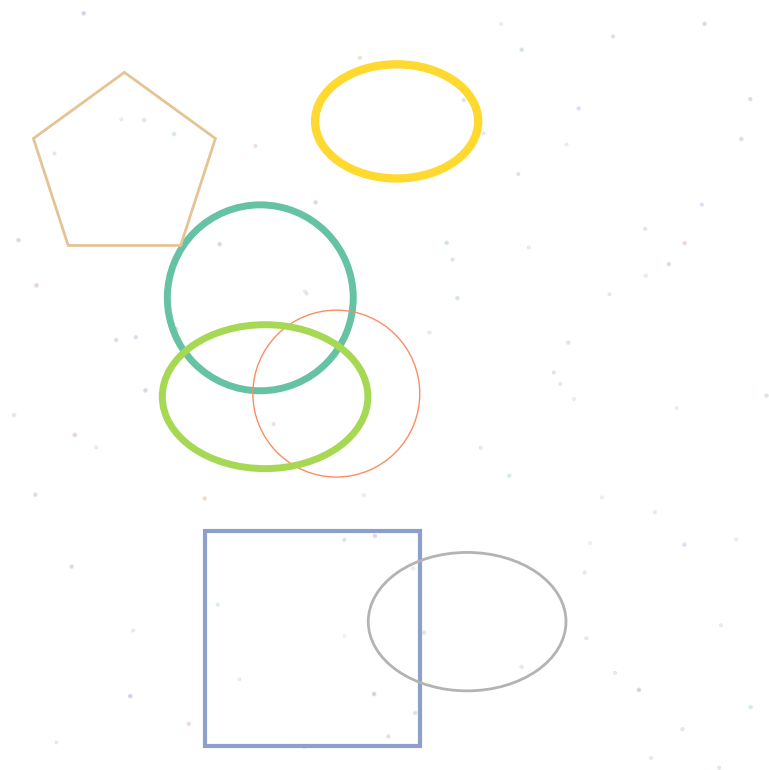[{"shape": "circle", "thickness": 2.5, "radius": 0.6, "center": [0.338, 0.613]}, {"shape": "circle", "thickness": 0.5, "radius": 0.54, "center": [0.437, 0.489]}, {"shape": "square", "thickness": 1.5, "radius": 0.7, "center": [0.406, 0.17]}, {"shape": "oval", "thickness": 2.5, "radius": 0.67, "center": [0.344, 0.485]}, {"shape": "oval", "thickness": 3, "radius": 0.53, "center": [0.515, 0.842]}, {"shape": "pentagon", "thickness": 1, "radius": 0.62, "center": [0.162, 0.782]}, {"shape": "oval", "thickness": 1, "radius": 0.64, "center": [0.607, 0.193]}]